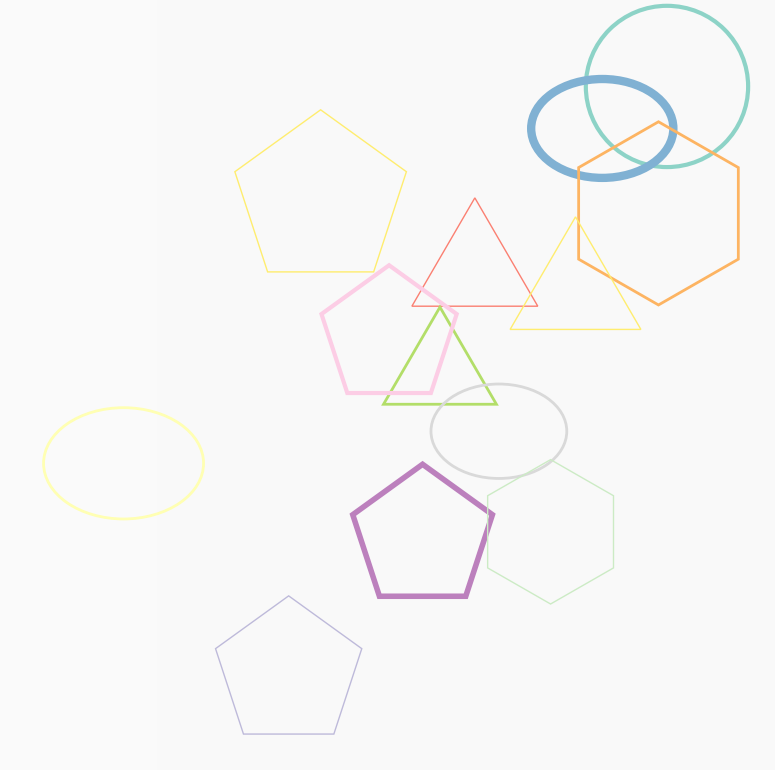[{"shape": "circle", "thickness": 1.5, "radius": 0.52, "center": [0.861, 0.888]}, {"shape": "oval", "thickness": 1, "radius": 0.52, "center": [0.159, 0.398]}, {"shape": "pentagon", "thickness": 0.5, "radius": 0.5, "center": [0.372, 0.127]}, {"shape": "triangle", "thickness": 0.5, "radius": 0.47, "center": [0.613, 0.649]}, {"shape": "oval", "thickness": 3, "radius": 0.46, "center": [0.777, 0.833]}, {"shape": "hexagon", "thickness": 1, "radius": 0.59, "center": [0.85, 0.723]}, {"shape": "triangle", "thickness": 1, "radius": 0.42, "center": [0.568, 0.517]}, {"shape": "pentagon", "thickness": 1.5, "radius": 0.46, "center": [0.502, 0.564]}, {"shape": "oval", "thickness": 1, "radius": 0.44, "center": [0.644, 0.44]}, {"shape": "pentagon", "thickness": 2, "radius": 0.47, "center": [0.545, 0.302]}, {"shape": "hexagon", "thickness": 0.5, "radius": 0.47, "center": [0.71, 0.309]}, {"shape": "pentagon", "thickness": 0.5, "radius": 0.58, "center": [0.414, 0.741]}, {"shape": "triangle", "thickness": 0.5, "radius": 0.49, "center": [0.743, 0.621]}]